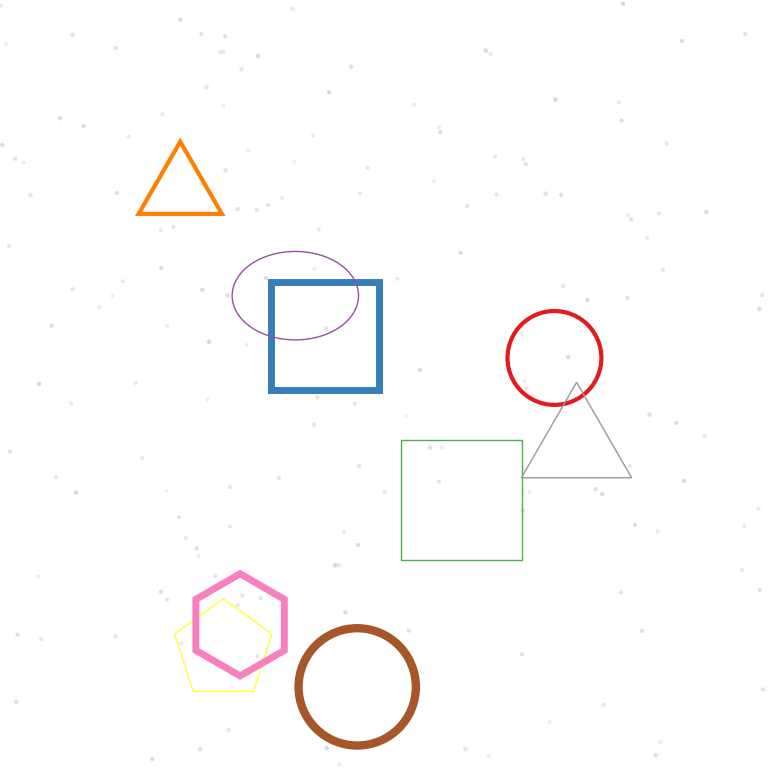[{"shape": "circle", "thickness": 1.5, "radius": 0.3, "center": [0.72, 0.535]}, {"shape": "square", "thickness": 2.5, "radius": 0.35, "center": [0.423, 0.564]}, {"shape": "square", "thickness": 0.5, "radius": 0.39, "center": [0.599, 0.351]}, {"shape": "oval", "thickness": 0.5, "radius": 0.41, "center": [0.384, 0.616]}, {"shape": "triangle", "thickness": 1.5, "radius": 0.31, "center": [0.234, 0.753]}, {"shape": "pentagon", "thickness": 0.5, "radius": 0.33, "center": [0.29, 0.156]}, {"shape": "circle", "thickness": 3, "radius": 0.38, "center": [0.464, 0.108]}, {"shape": "hexagon", "thickness": 2.5, "radius": 0.33, "center": [0.312, 0.189]}, {"shape": "triangle", "thickness": 0.5, "radius": 0.41, "center": [0.749, 0.421]}]